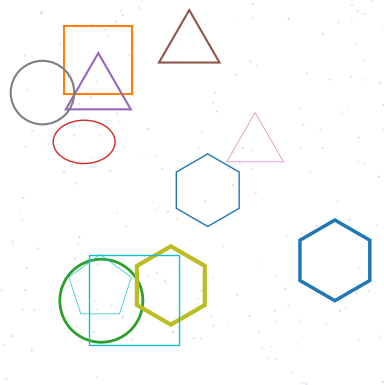[{"shape": "hexagon", "thickness": 2.5, "radius": 0.52, "center": [0.87, 0.324]}, {"shape": "hexagon", "thickness": 1, "radius": 0.47, "center": [0.54, 0.506]}, {"shape": "square", "thickness": 1.5, "radius": 0.44, "center": [0.255, 0.845]}, {"shape": "circle", "thickness": 2, "radius": 0.54, "center": [0.263, 0.219]}, {"shape": "oval", "thickness": 1, "radius": 0.4, "center": [0.218, 0.631]}, {"shape": "triangle", "thickness": 1.5, "radius": 0.49, "center": [0.255, 0.765]}, {"shape": "triangle", "thickness": 1.5, "radius": 0.45, "center": [0.492, 0.883]}, {"shape": "triangle", "thickness": 0.5, "radius": 0.43, "center": [0.663, 0.622]}, {"shape": "circle", "thickness": 1.5, "radius": 0.41, "center": [0.11, 0.76]}, {"shape": "hexagon", "thickness": 3, "radius": 0.51, "center": [0.444, 0.259]}, {"shape": "pentagon", "thickness": 0.5, "radius": 0.43, "center": [0.26, 0.254]}, {"shape": "square", "thickness": 1, "radius": 0.59, "center": [0.347, 0.22]}]